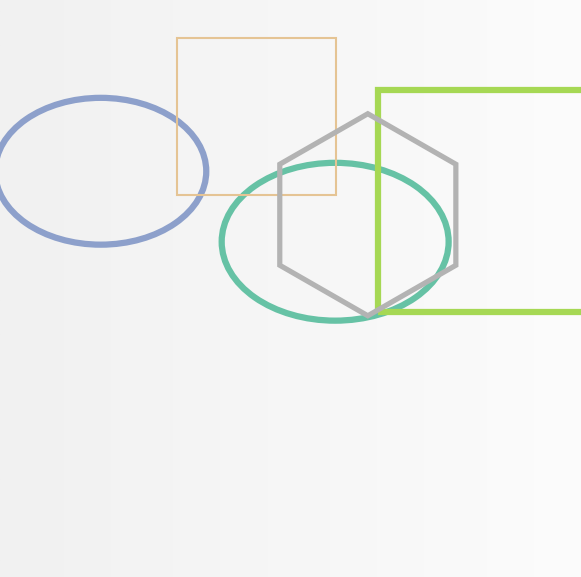[{"shape": "oval", "thickness": 3, "radius": 0.98, "center": [0.577, 0.581]}, {"shape": "oval", "thickness": 3, "radius": 0.91, "center": [0.173, 0.703]}, {"shape": "square", "thickness": 3, "radius": 0.96, "center": [0.842, 0.651]}, {"shape": "square", "thickness": 1, "radius": 0.68, "center": [0.441, 0.797]}, {"shape": "hexagon", "thickness": 2.5, "radius": 0.87, "center": [0.633, 0.627]}]